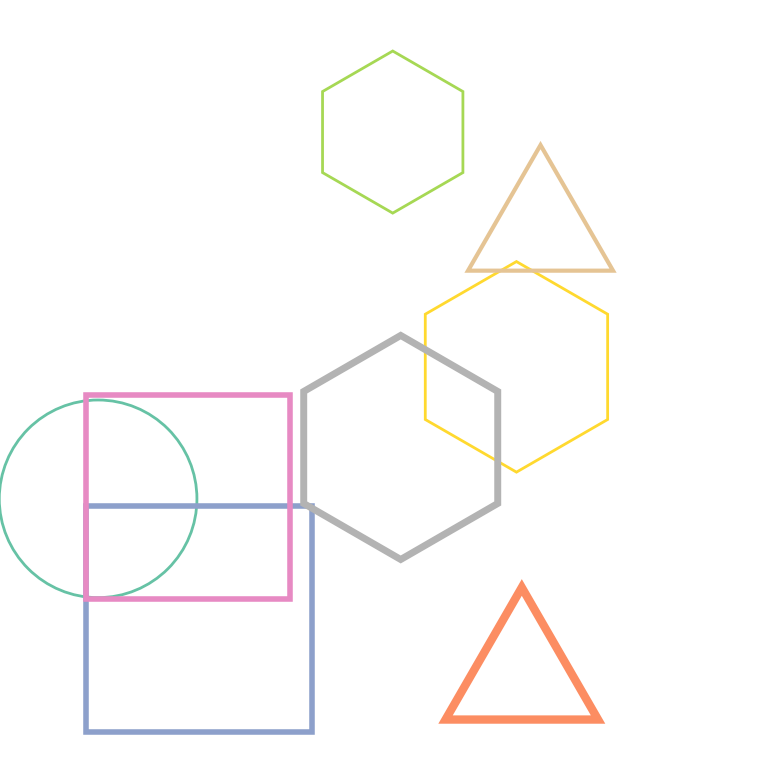[{"shape": "circle", "thickness": 1, "radius": 0.64, "center": [0.127, 0.352]}, {"shape": "triangle", "thickness": 3, "radius": 0.57, "center": [0.678, 0.123]}, {"shape": "square", "thickness": 2, "radius": 0.74, "center": [0.259, 0.196]}, {"shape": "square", "thickness": 2, "radius": 0.66, "center": [0.244, 0.355]}, {"shape": "hexagon", "thickness": 1, "radius": 0.53, "center": [0.51, 0.828]}, {"shape": "hexagon", "thickness": 1, "radius": 0.68, "center": [0.671, 0.524]}, {"shape": "triangle", "thickness": 1.5, "radius": 0.54, "center": [0.702, 0.703]}, {"shape": "hexagon", "thickness": 2.5, "radius": 0.73, "center": [0.52, 0.419]}]